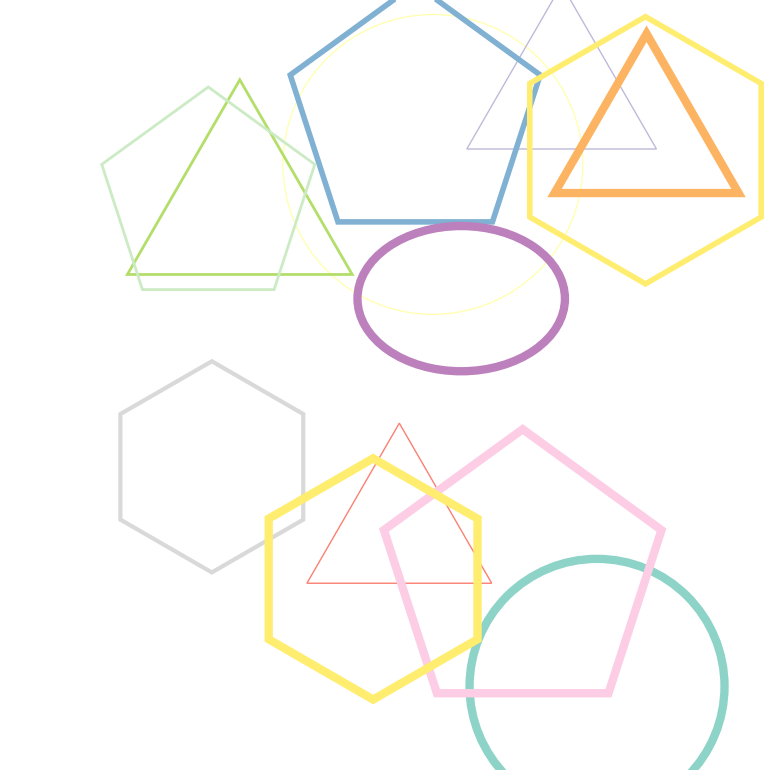[{"shape": "circle", "thickness": 3, "radius": 0.83, "center": [0.775, 0.109]}, {"shape": "circle", "thickness": 0.5, "radius": 0.97, "center": [0.562, 0.786]}, {"shape": "triangle", "thickness": 0.5, "radius": 0.71, "center": [0.729, 0.878]}, {"shape": "triangle", "thickness": 0.5, "radius": 0.69, "center": [0.519, 0.312]}, {"shape": "pentagon", "thickness": 2, "radius": 0.85, "center": [0.539, 0.85]}, {"shape": "triangle", "thickness": 3, "radius": 0.69, "center": [0.84, 0.818]}, {"shape": "triangle", "thickness": 1, "radius": 0.84, "center": [0.311, 0.728]}, {"shape": "pentagon", "thickness": 3, "radius": 0.95, "center": [0.679, 0.253]}, {"shape": "hexagon", "thickness": 1.5, "radius": 0.69, "center": [0.275, 0.394]}, {"shape": "oval", "thickness": 3, "radius": 0.67, "center": [0.599, 0.612]}, {"shape": "pentagon", "thickness": 1, "radius": 0.73, "center": [0.27, 0.742]}, {"shape": "hexagon", "thickness": 3, "radius": 0.78, "center": [0.485, 0.248]}, {"shape": "hexagon", "thickness": 2, "radius": 0.87, "center": [0.838, 0.805]}]